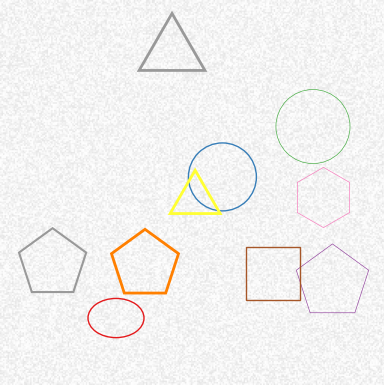[{"shape": "oval", "thickness": 1, "radius": 0.36, "center": [0.301, 0.174]}, {"shape": "circle", "thickness": 1, "radius": 0.44, "center": [0.578, 0.54]}, {"shape": "circle", "thickness": 0.5, "radius": 0.48, "center": [0.813, 0.671]}, {"shape": "pentagon", "thickness": 0.5, "radius": 0.49, "center": [0.864, 0.268]}, {"shape": "pentagon", "thickness": 2, "radius": 0.46, "center": [0.377, 0.313]}, {"shape": "triangle", "thickness": 2, "radius": 0.37, "center": [0.507, 0.483]}, {"shape": "square", "thickness": 1, "radius": 0.35, "center": [0.709, 0.29]}, {"shape": "hexagon", "thickness": 0.5, "radius": 0.39, "center": [0.84, 0.487]}, {"shape": "triangle", "thickness": 2, "radius": 0.49, "center": [0.447, 0.866]}, {"shape": "pentagon", "thickness": 1.5, "radius": 0.46, "center": [0.137, 0.316]}]